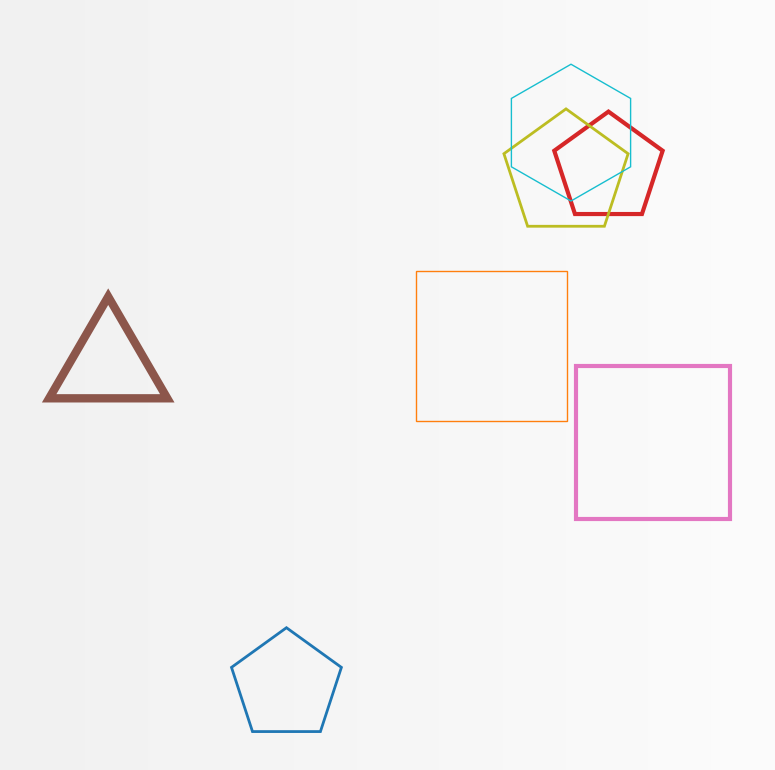[{"shape": "pentagon", "thickness": 1, "radius": 0.37, "center": [0.37, 0.11]}, {"shape": "square", "thickness": 0.5, "radius": 0.49, "center": [0.634, 0.55]}, {"shape": "pentagon", "thickness": 1.5, "radius": 0.37, "center": [0.785, 0.782]}, {"shape": "triangle", "thickness": 3, "radius": 0.44, "center": [0.14, 0.527]}, {"shape": "square", "thickness": 1.5, "radius": 0.5, "center": [0.843, 0.425]}, {"shape": "pentagon", "thickness": 1, "radius": 0.42, "center": [0.73, 0.774]}, {"shape": "hexagon", "thickness": 0.5, "radius": 0.44, "center": [0.737, 0.828]}]